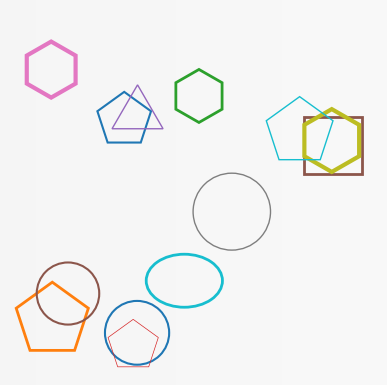[{"shape": "circle", "thickness": 1.5, "radius": 0.41, "center": [0.354, 0.136]}, {"shape": "pentagon", "thickness": 1.5, "radius": 0.36, "center": [0.321, 0.689]}, {"shape": "pentagon", "thickness": 2, "radius": 0.49, "center": [0.135, 0.169]}, {"shape": "hexagon", "thickness": 2, "radius": 0.34, "center": [0.513, 0.751]}, {"shape": "pentagon", "thickness": 0.5, "radius": 0.34, "center": [0.344, 0.102]}, {"shape": "triangle", "thickness": 1, "radius": 0.38, "center": [0.355, 0.704]}, {"shape": "square", "thickness": 2, "radius": 0.37, "center": [0.859, 0.622]}, {"shape": "circle", "thickness": 1.5, "radius": 0.4, "center": [0.175, 0.238]}, {"shape": "hexagon", "thickness": 3, "radius": 0.36, "center": [0.132, 0.819]}, {"shape": "circle", "thickness": 1, "radius": 0.5, "center": [0.598, 0.45]}, {"shape": "hexagon", "thickness": 3, "radius": 0.41, "center": [0.856, 0.635]}, {"shape": "oval", "thickness": 2, "radius": 0.49, "center": [0.476, 0.271]}, {"shape": "pentagon", "thickness": 1, "radius": 0.45, "center": [0.773, 0.658]}]